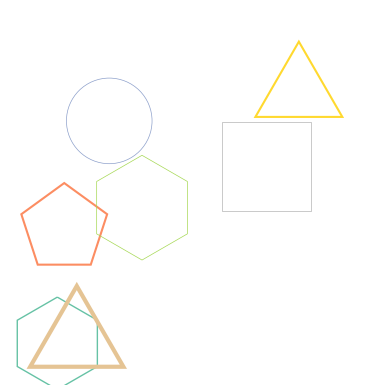[{"shape": "hexagon", "thickness": 1, "radius": 0.6, "center": [0.149, 0.108]}, {"shape": "pentagon", "thickness": 1.5, "radius": 0.59, "center": [0.167, 0.407]}, {"shape": "circle", "thickness": 0.5, "radius": 0.56, "center": [0.284, 0.686]}, {"shape": "hexagon", "thickness": 0.5, "radius": 0.68, "center": [0.369, 0.461]}, {"shape": "triangle", "thickness": 1.5, "radius": 0.65, "center": [0.776, 0.761]}, {"shape": "triangle", "thickness": 3, "radius": 0.7, "center": [0.199, 0.117]}, {"shape": "square", "thickness": 0.5, "radius": 0.58, "center": [0.692, 0.567]}]